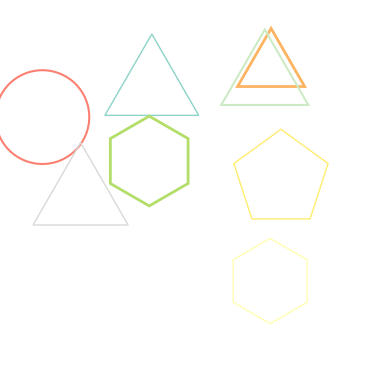[{"shape": "triangle", "thickness": 1, "radius": 0.7, "center": [0.394, 0.771]}, {"shape": "hexagon", "thickness": 1, "radius": 0.55, "center": [0.702, 0.27]}, {"shape": "circle", "thickness": 1.5, "radius": 0.61, "center": [0.11, 0.696]}, {"shape": "triangle", "thickness": 2, "radius": 0.5, "center": [0.704, 0.826]}, {"shape": "hexagon", "thickness": 2, "radius": 0.58, "center": [0.388, 0.582]}, {"shape": "triangle", "thickness": 1, "radius": 0.71, "center": [0.209, 0.487]}, {"shape": "triangle", "thickness": 1.5, "radius": 0.65, "center": [0.688, 0.793]}, {"shape": "pentagon", "thickness": 1, "radius": 0.64, "center": [0.73, 0.536]}]